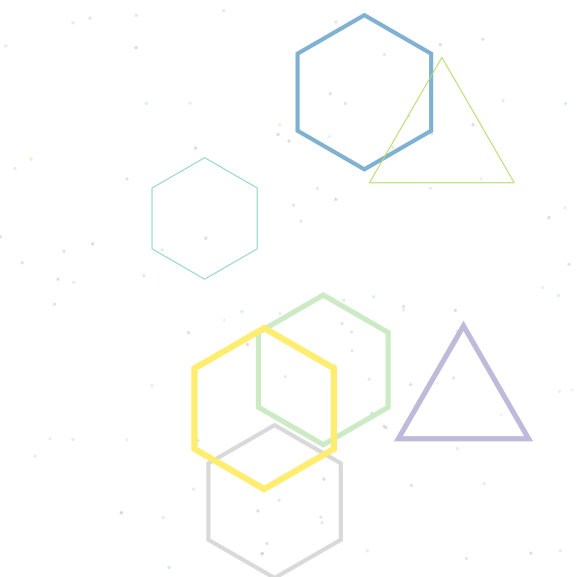[{"shape": "hexagon", "thickness": 0.5, "radius": 0.53, "center": [0.354, 0.621]}, {"shape": "triangle", "thickness": 2.5, "radius": 0.65, "center": [0.803, 0.305]}, {"shape": "hexagon", "thickness": 2, "radius": 0.67, "center": [0.631, 0.839]}, {"shape": "triangle", "thickness": 0.5, "radius": 0.72, "center": [0.765, 0.755]}, {"shape": "hexagon", "thickness": 2, "radius": 0.66, "center": [0.476, 0.131]}, {"shape": "hexagon", "thickness": 2.5, "radius": 0.65, "center": [0.56, 0.359]}, {"shape": "hexagon", "thickness": 3, "radius": 0.7, "center": [0.457, 0.292]}]